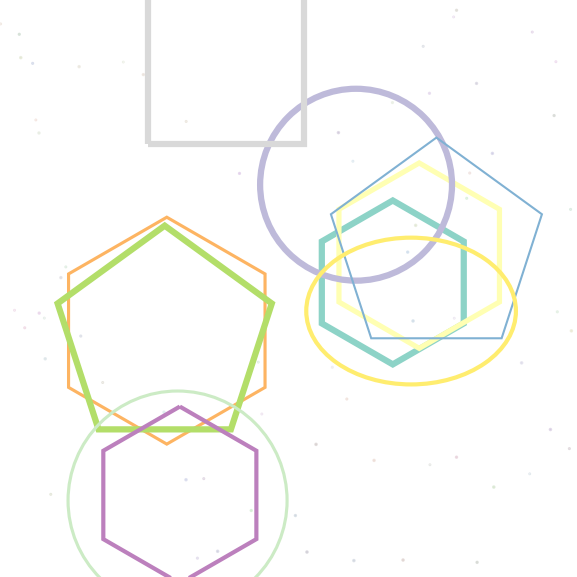[{"shape": "hexagon", "thickness": 3, "radius": 0.71, "center": [0.68, 0.51]}, {"shape": "hexagon", "thickness": 2.5, "radius": 0.8, "center": [0.726, 0.556]}, {"shape": "circle", "thickness": 3, "radius": 0.83, "center": [0.617, 0.679]}, {"shape": "pentagon", "thickness": 1, "radius": 0.96, "center": [0.756, 0.569]}, {"shape": "hexagon", "thickness": 1.5, "radius": 0.98, "center": [0.289, 0.427]}, {"shape": "pentagon", "thickness": 3, "radius": 0.97, "center": [0.285, 0.413]}, {"shape": "square", "thickness": 3, "radius": 0.68, "center": [0.391, 0.885]}, {"shape": "hexagon", "thickness": 2, "radius": 0.77, "center": [0.311, 0.142]}, {"shape": "circle", "thickness": 1.5, "radius": 0.95, "center": [0.307, 0.132]}, {"shape": "oval", "thickness": 2, "radius": 0.91, "center": [0.712, 0.461]}]